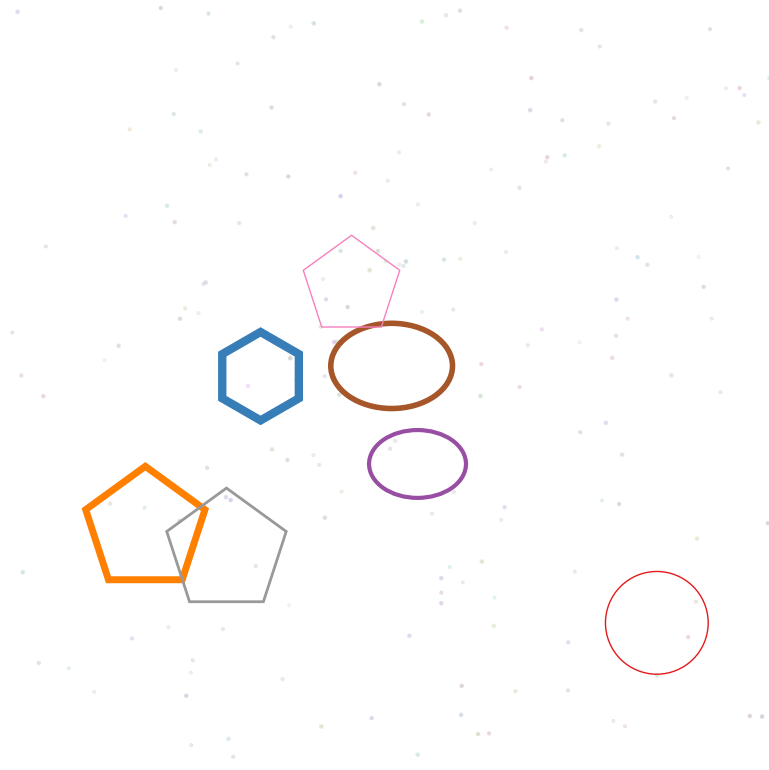[{"shape": "circle", "thickness": 0.5, "radius": 0.33, "center": [0.853, 0.191]}, {"shape": "hexagon", "thickness": 3, "radius": 0.29, "center": [0.338, 0.511]}, {"shape": "oval", "thickness": 1.5, "radius": 0.31, "center": [0.542, 0.397]}, {"shape": "pentagon", "thickness": 2.5, "radius": 0.41, "center": [0.189, 0.313]}, {"shape": "oval", "thickness": 2, "radius": 0.4, "center": [0.509, 0.525]}, {"shape": "pentagon", "thickness": 0.5, "radius": 0.33, "center": [0.457, 0.629]}, {"shape": "pentagon", "thickness": 1, "radius": 0.41, "center": [0.294, 0.285]}]